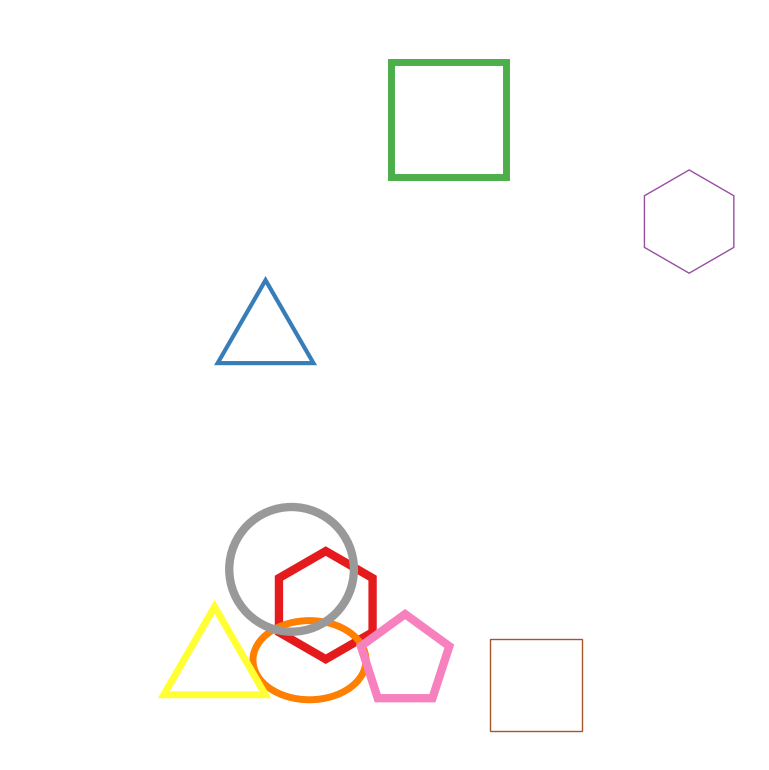[{"shape": "hexagon", "thickness": 3, "radius": 0.35, "center": [0.423, 0.214]}, {"shape": "triangle", "thickness": 1.5, "radius": 0.36, "center": [0.345, 0.564]}, {"shape": "square", "thickness": 2.5, "radius": 0.37, "center": [0.582, 0.845]}, {"shape": "hexagon", "thickness": 0.5, "radius": 0.34, "center": [0.895, 0.712]}, {"shape": "oval", "thickness": 2.5, "radius": 0.37, "center": [0.402, 0.143]}, {"shape": "triangle", "thickness": 2.5, "radius": 0.38, "center": [0.279, 0.136]}, {"shape": "square", "thickness": 0.5, "radius": 0.3, "center": [0.696, 0.111]}, {"shape": "pentagon", "thickness": 3, "radius": 0.3, "center": [0.526, 0.142]}, {"shape": "circle", "thickness": 3, "radius": 0.4, "center": [0.379, 0.261]}]